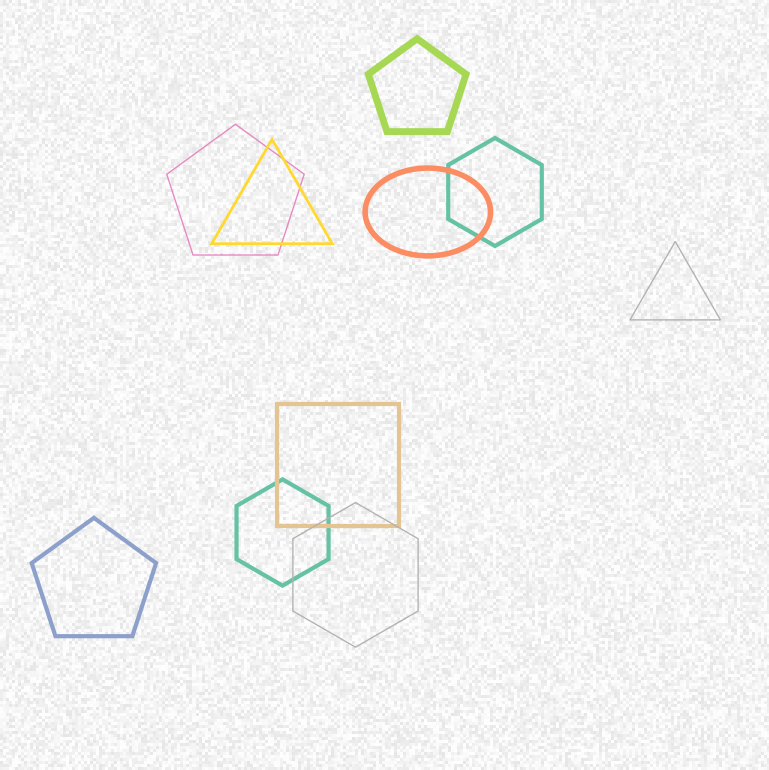[{"shape": "hexagon", "thickness": 1.5, "radius": 0.35, "center": [0.367, 0.308]}, {"shape": "hexagon", "thickness": 1.5, "radius": 0.35, "center": [0.643, 0.751]}, {"shape": "oval", "thickness": 2, "radius": 0.41, "center": [0.556, 0.725]}, {"shape": "pentagon", "thickness": 1.5, "radius": 0.42, "center": [0.122, 0.243]}, {"shape": "pentagon", "thickness": 0.5, "radius": 0.47, "center": [0.306, 0.745]}, {"shape": "pentagon", "thickness": 2.5, "radius": 0.33, "center": [0.542, 0.883]}, {"shape": "triangle", "thickness": 1, "radius": 0.45, "center": [0.353, 0.729]}, {"shape": "square", "thickness": 1.5, "radius": 0.4, "center": [0.439, 0.396]}, {"shape": "hexagon", "thickness": 0.5, "radius": 0.47, "center": [0.462, 0.253]}, {"shape": "triangle", "thickness": 0.5, "radius": 0.34, "center": [0.877, 0.618]}]